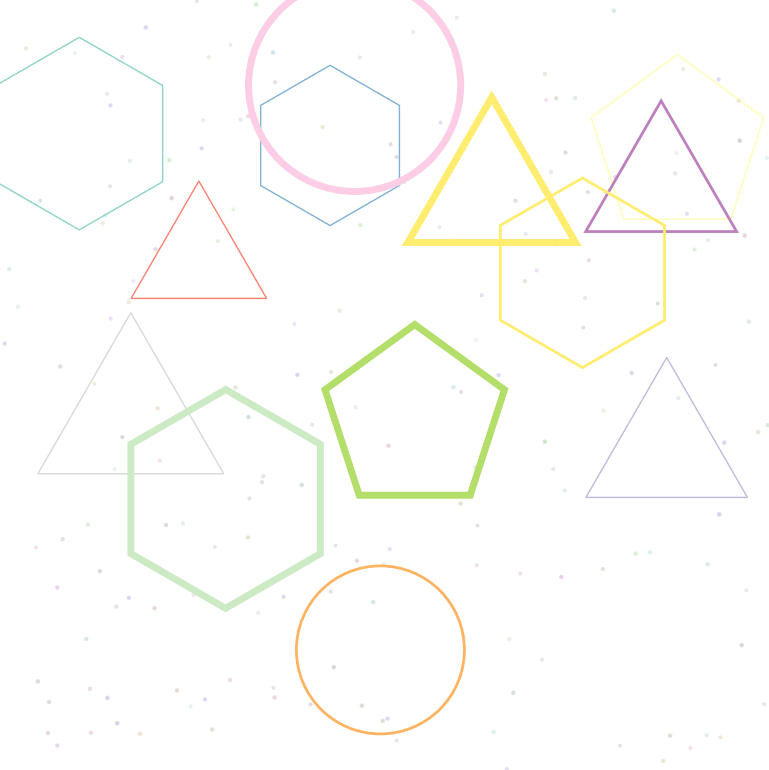[{"shape": "hexagon", "thickness": 0.5, "radius": 0.63, "center": [0.103, 0.826]}, {"shape": "pentagon", "thickness": 0.5, "radius": 0.59, "center": [0.88, 0.811]}, {"shape": "triangle", "thickness": 0.5, "radius": 0.61, "center": [0.866, 0.415]}, {"shape": "triangle", "thickness": 0.5, "radius": 0.51, "center": [0.258, 0.663]}, {"shape": "hexagon", "thickness": 0.5, "radius": 0.52, "center": [0.429, 0.811]}, {"shape": "circle", "thickness": 1, "radius": 0.55, "center": [0.494, 0.156]}, {"shape": "pentagon", "thickness": 2.5, "radius": 0.61, "center": [0.539, 0.456]}, {"shape": "circle", "thickness": 2.5, "radius": 0.69, "center": [0.461, 0.889]}, {"shape": "triangle", "thickness": 0.5, "radius": 0.7, "center": [0.17, 0.454]}, {"shape": "triangle", "thickness": 1, "radius": 0.57, "center": [0.859, 0.756]}, {"shape": "hexagon", "thickness": 2.5, "radius": 0.71, "center": [0.293, 0.352]}, {"shape": "hexagon", "thickness": 1, "radius": 0.62, "center": [0.756, 0.646]}, {"shape": "triangle", "thickness": 2.5, "radius": 0.63, "center": [0.639, 0.748]}]